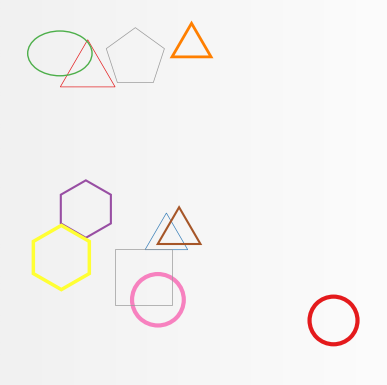[{"shape": "circle", "thickness": 3, "radius": 0.31, "center": [0.861, 0.168]}, {"shape": "triangle", "thickness": 0.5, "radius": 0.41, "center": [0.226, 0.815]}, {"shape": "triangle", "thickness": 0.5, "radius": 0.32, "center": [0.429, 0.383]}, {"shape": "oval", "thickness": 1, "radius": 0.42, "center": [0.155, 0.861]}, {"shape": "hexagon", "thickness": 1.5, "radius": 0.37, "center": [0.222, 0.457]}, {"shape": "triangle", "thickness": 2, "radius": 0.29, "center": [0.494, 0.881]}, {"shape": "hexagon", "thickness": 2.5, "radius": 0.42, "center": [0.158, 0.331]}, {"shape": "triangle", "thickness": 1.5, "radius": 0.32, "center": [0.462, 0.398]}, {"shape": "circle", "thickness": 3, "radius": 0.33, "center": [0.408, 0.221]}, {"shape": "square", "thickness": 0.5, "radius": 0.37, "center": [0.37, 0.281]}, {"shape": "pentagon", "thickness": 0.5, "radius": 0.39, "center": [0.349, 0.849]}]